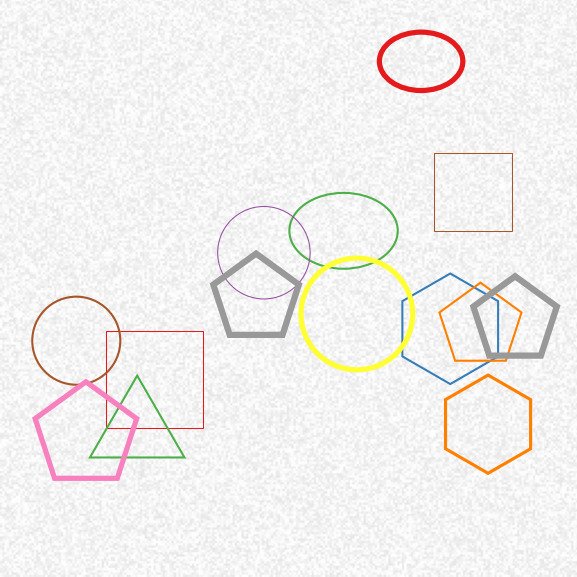[{"shape": "oval", "thickness": 2.5, "radius": 0.36, "center": [0.729, 0.893]}, {"shape": "square", "thickness": 0.5, "radius": 0.42, "center": [0.267, 0.342]}, {"shape": "hexagon", "thickness": 1, "radius": 0.48, "center": [0.78, 0.43]}, {"shape": "oval", "thickness": 1, "radius": 0.47, "center": [0.595, 0.599]}, {"shape": "triangle", "thickness": 1, "radius": 0.47, "center": [0.238, 0.254]}, {"shape": "circle", "thickness": 0.5, "radius": 0.4, "center": [0.457, 0.562]}, {"shape": "hexagon", "thickness": 1.5, "radius": 0.43, "center": [0.845, 0.265]}, {"shape": "pentagon", "thickness": 1, "radius": 0.37, "center": [0.832, 0.435]}, {"shape": "circle", "thickness": 2.5, "radius": 0.48, "center": [0.618, 0.455]}, {"shape": "circle", "thickness": 1, "radius": 0.38, "center": [0.132, 0.409]}, {"shape": "square", "thickness": 0.5, "radius": 0.33, "center": [0.819, 0.667]}, {"shape": "pentagon", "thickness": 2.5, "radius": 0.46, "center": [0.149, 0.246]}, {"shape": "pentagon", "thickness": 3, "radius": 0.39, "center": [0.443, 0.482]}, {"shape": "pentagon", "thickness": 3, "radius": 0.38, "center": [0.892, 0.445]}]